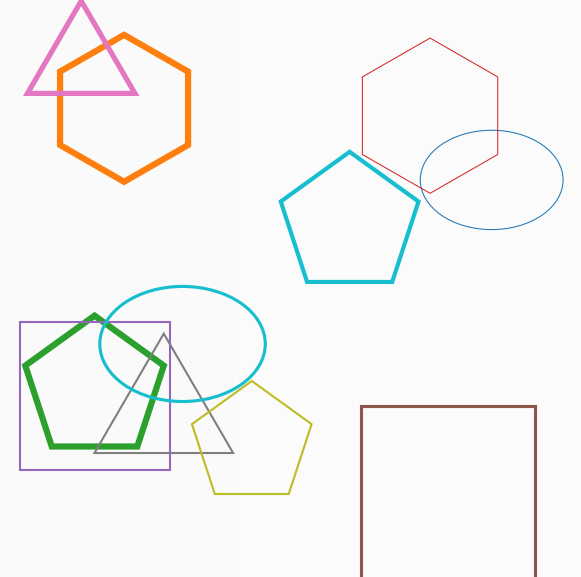[{"shape": "oval", "thickness": 0.5, "radius": 0.61, "center": [0.846, 0.688]}, {"shape": "hexagon", "thickness": 3, "radius": 0.64, "center": [0.213, 0.812]}, {"shape": "pentagon", "thickness": 3, "radius": 0.63, "center": [0.163, 0.327]}, {"shape": "hexagon", "thickness": 0.5, "radius": 0.67, "center": [0.74, 0.799]}, {"shape": "square", "thickness": 1, "radius": 0.64, "center": [0.163, 0.313]}, {"shape": "square", "thickness": 1.5, "radius": 0.75, "center": [0.77, 0.146]}, {"shape": "triangle", "thickness": 2.5, "radius": 0.53, "center": [0.14, 0.891]}, {"shape": "triangle", "thickness": 1, "radius": 0.69, "center": [0.282, 0.284]}, {"shape": "pentagon", "thickness": 1, "radius": 0.54, "center": [0.433, 0.231]}, {"shape": "pentagon", "thickness": 2, "radius": 0.62, "center": [0.602, 0.612]}, {"shape": "oval", "thickness": 1.5, "radius": 0.71, "center": [0.314, 0.404]}]